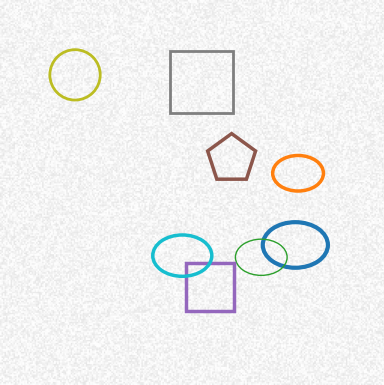[{"shape": "oval", "thickness": 3, "radius": 0.42, "center": [0.767, 0.364]}, {"shape": "oval", "thickness": 2.5, "radius": 0.33, "center": [0.774, 0.55]}, {"shape": "oval", "thickness": 1, "radius": 0.34, "center": [0.679, 0.332]}, {"shape": "square", "thickness": 2.5, "radius": 0.31, "center": [0.545, 0.254]}, {"shape": "pentagon", "thickness": 2.5, "radius": 0.33, "center": [0.602, 0.588]}, {"shape": "square", "thickness": 2, "radius": 0.41, "center": [0.523, 0.787]}, {"shape": "circle", "thickness": 2, "radius": 0.33, "center": [0.195, 0.806]}, {"shape": "oval", "thickness": 2.5, "radius": 0.38, "center": [0.473, 0.336]}]